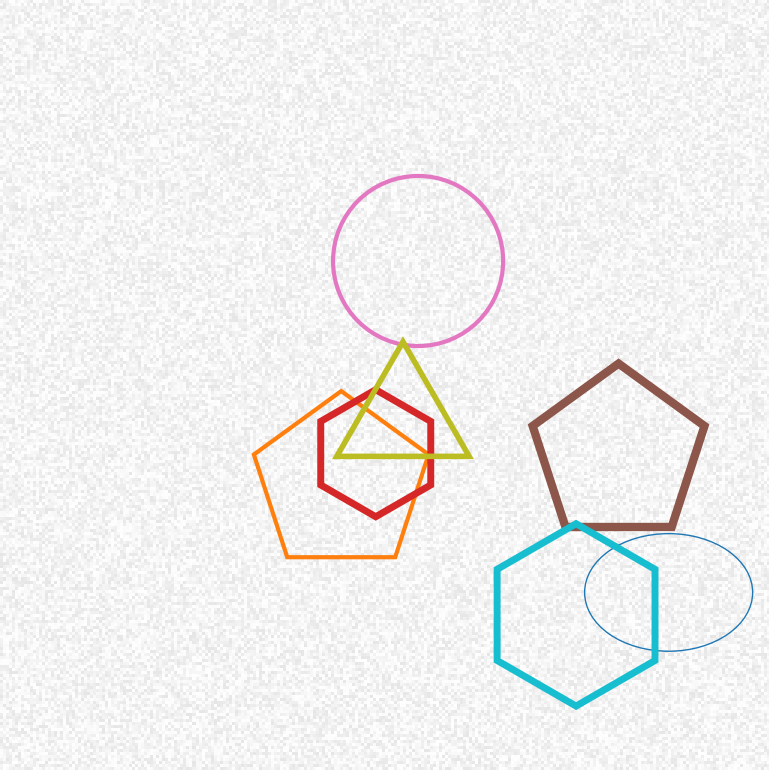[{"shape": "oval", "thickness": 0.5, "radius": 0.55, "center": [0.868, 0.231]}, {"shape": "pentagon", "thickness": 1.5, "radius": 0.6, "center": [0.443, 0.373]}, {"shape": "hexagon", "thickness": 2.5, "radius": 0.41, "center": [0.488, 0.411]}, {"shape": "pentagon", "thickness": 3, "radius": 0.59, "center": [0.803, 0.411]}, {"shape": "circle", "thickness": 1.5, "radius": 0.55, "center": [0.543, 0.661]}, {"shape": "triangle", "thickness": 2, "radius": 0.5, "center": [0.523, 0.457]}, {"shape": "hexagon", "thickness": 2.5, "radius": 0.59, "center": [0.748, 0.201]}]